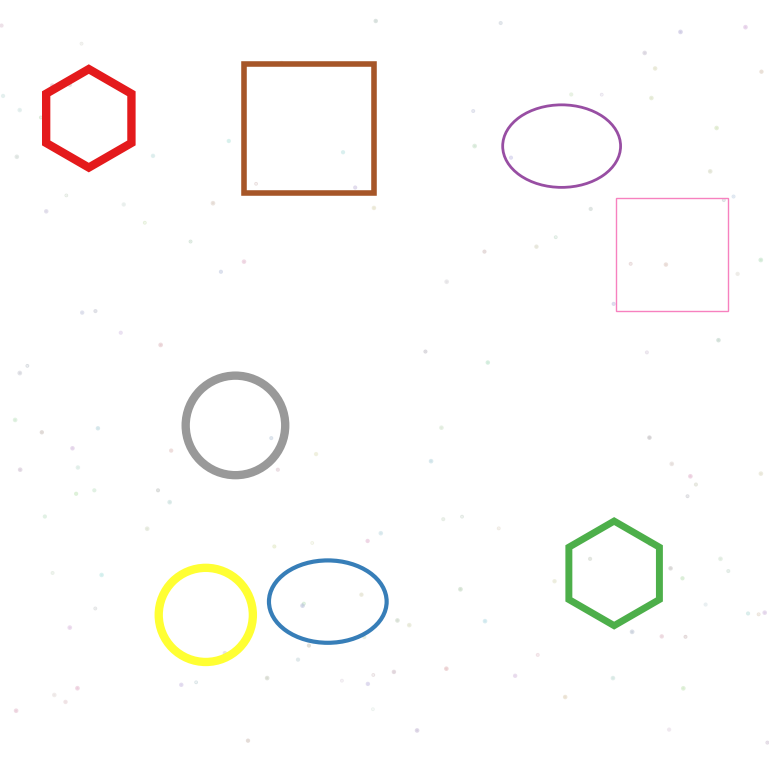[{"shape": "hexagon", "thickness": 3, "radius": 0.32, "center": [0.115, 0.846]}, {"shape": "oval", "thickness": 1.5, "radius": 0.38, "center": [0.426, 0.219]}, {"shape": "hexagon", "thickness": 2.5, "radius": 0.34, "center": [0.798, 0.255]}, {"shape": "oval", "thickness": 1, "radius": 0.38, "center": [0.729, 0.81]}, {"shape": "circle", "thickness": 3, "radius": 0.31, "center": [0.267, 0.201]}, {"shape": "square", "thickness": 2, "radius": 0.42, "center": [0.401, 0.833]}, {"shape": "square", "thickness": 0.5, "radius": 0.36, "center": [0.872, 0.669]}, {"shape": "circle", "thickness": 3, "radius": 0.32, "center": [0.306, 0.448]}]